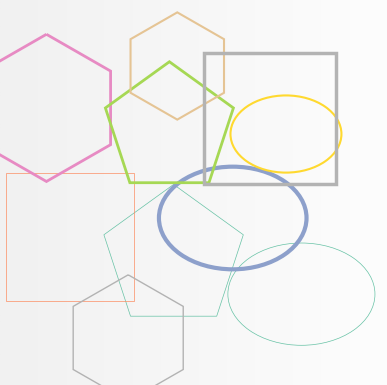[{"shape": "pentagon", "thickness": 0.5, "radius": 0.95, "center": [0.448, 0.332]}, {"shape": "oval", "thickness": 0.5, "radius": 0.95, "center": [0.778, 0.236]}, {"shape": "square", "thickness": 0.5, "radius": 0.83, "center": [0.18, 0.384]}, {"shape": "oval", "thickness": 3, "radius": 0.95, "center": [0.601, 0.434]}, {"shape": "hexagon", "thickness": 2, "radius": 0.96, "center": [0.12, 0.72]}, {"shape": "pentagon", "thickness": 2, "radius": 0.87, "center": [0.437, 0.666]}, {"shape": "oval", "thickness": 1.5, "radius": 0.72, "center": [0.738, 0.652]}, {"shape": "hexagon", "thickness": 1.5, "radius": 0.7, "center": [0.457, 0.829]}, {"shape": "hexagon", "thickness": 1, "radius": 0.82, "center": [0.331, 0.122]}, {"shape": "square", "thickness": 2.5, "radius": 0.85, "center": [0.697, 0.691]}]